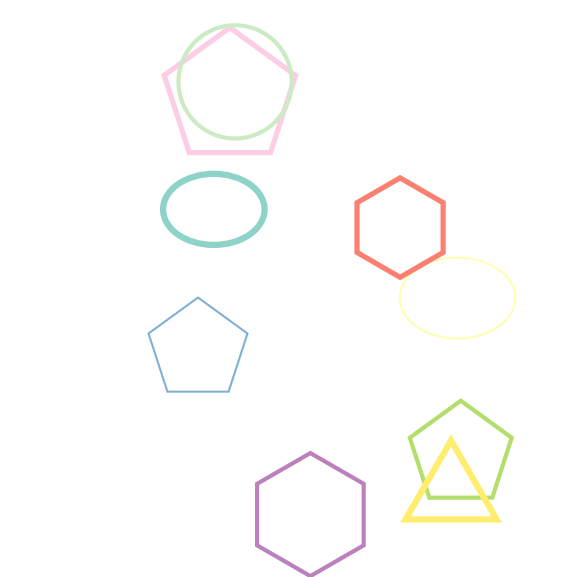[{"shape": "oval", "thickness": 3, "radius": 0.44, "center": [0.37, 0.637]}, {"shape": "oval", "thickness": 1, "radius": 0.5, "center": [0.792, 0.483]}, {"shape": "hexagon", "thickness": 2.5, "radius": 0.43, "center": [0.693, 0.605]}, {"shape": "pentagon", "thickness": 1, "radius": 0.45, "center": [0.343, 0.394]}, {"shape": "pentagon", "thickness": 2, "radius": 0.46, "center": [0.798, 0.212]}, {"shape": "pentagon", "thickness": 2.5, "radius": 0.6, "center": [0.398, 0.832]}, {"shape": "hexagon", "thickness": 2, "radius": 0.53, "center": [0.537, 0.108]}, {"shape": "circle", "thickness": 2, "radius": 0.49, "center": [0.407, 0.857]}, {"shape": "triangle", "thickness": 3, "radius": 0.46, "center": [0.781, 0.145]}]